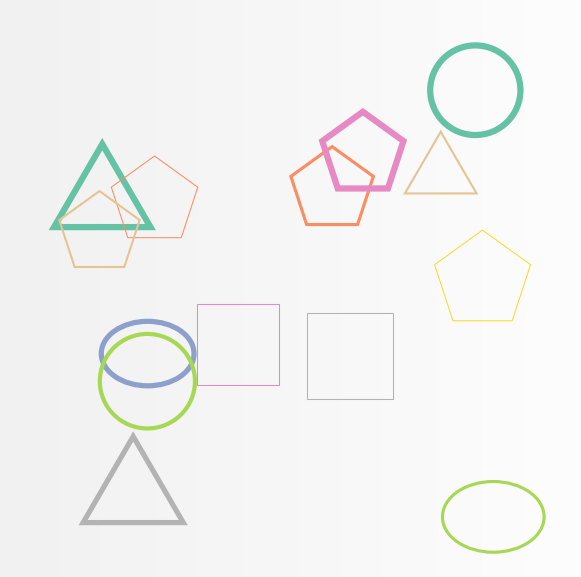[{"shape": "triangle", "thickness": 3, "radius": 0.48, "center": [0.176, 0.654]}, {"shape": "circle", "thickness": 3, "radius": 0.39, "center": [0.818, 0.843]}, {"shape": "pentagon", "thickness": 0.5, "radius": 0.39, "center": [0.266, 0.651]}, {"shape": "pentagon", "thickness": 1.5, "radius": 0.37, "center": [0.571, 0.671]}, {"shape": "oval", "thickness": 2.5, "radius": 0.4, "center": [0.254, 0.387]}, {"shape": "pentagon", "thickness": 3, "radius": 0.37, "center": [0.624, 0.732]}, {"shape": "square", "thickness": 0.5, "radius": 0.35, "center": [0.409, 0.403]}, {"shape": "circle", "thickness": 2, "radius": 0.41, "center": [0.254, 0.339]}, {"shape": "oval", "thickness": 1.5, "radius": 0.44, "center": [0.849, 0.104]}, {"shape": "pentagon", "thickness": 0.5, "radius": 0.43, "center": [0.83, 0.514]}, {"shape": "pentagon", "thickness": 1, "radius": 0.36, "center": [0.171, 0.596]}, {"shape": "triangle", "thickness": 1, "radius": 0.36, "center": [0.758, 0.7]}, {"shape": "square", "thickness": 0.5, "radius": 0.37, "center": [0.602, 0.383]}, {"shape": "triangle", "thickness": 2.5, "radius": 0.5, "center": [0.229, 0.144]}]